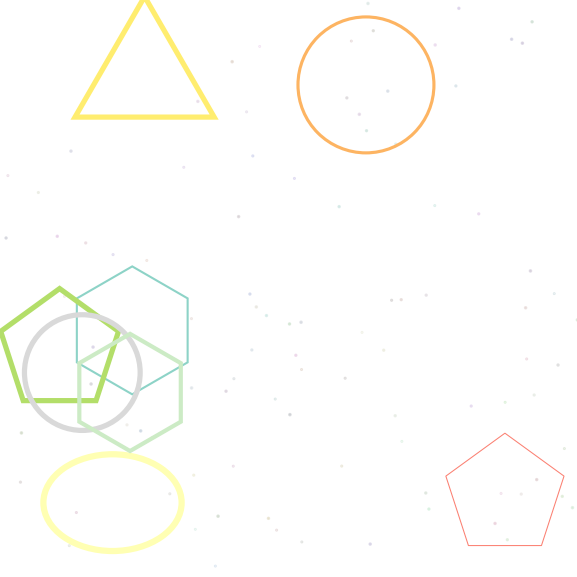[{"shape": "hexagon", "thickness": 1, "radius": 0.55, "center": [0.229, 0.427]}, {"shape": "oval", "thickness": 3, "radius": 0.6, "center": [0.195, 0.129]}, {"shape": "pentagon", "thickness": 0.5, "radius": 0.54, "center": [0.874, 0.141]}, {"shape": "circle", "thickness": 1.5, "radius": 0.59, "center": [0.634, 0.852]}, {"shape": "pentagon", "thickness": 2.5, "radius": 0.54, "center": [0.103, 0.392]}, {"shape": "circle", "thickness": 2.5, "radius": 0.5, "center": [0.143, 0.354]}, {"shape": "hexagon", "thickness": 2, "radius": 0.51, "center": [0.225, 0.32]}, {"shape": "triangle", "thickness": 2.5, "radius": 0.7, "center": [0.25, 0.866]}]